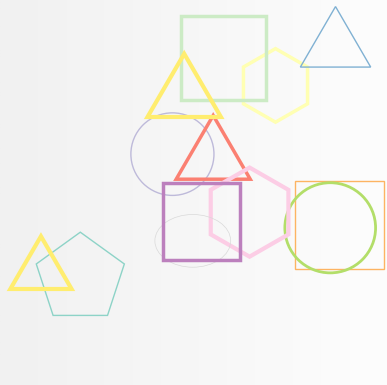[{"shape": "pentagon", "thickness": 1, "radius": 0.6, "center": [0.207, 0.277]}, {"shape": "hexagon", "thickness": 2.5, "radius": 0.48, "center": [0.711, 0.778]}, {"shape": "circle", "thickness": 1, "radius": 0.54, "center": [0.445, 0.6]}, {"shape": "triangle", "thickness": 2.5, "radius": 0.55, "center": [0.55, 0.59]}, {"shape": "triangle", "thickness": 1, "radius": 0.52, "center": [0.866, 0.878]}, {"shape": "square", "thickness": 1, "radius": 0.57, "center": [0.876, 0.416]}, {"shape": "circle", "thickness": 2, "radius": 0.59, "center": [0.852, 0.408]}, {"shape": "hexagon", "thickness": 3, "radius": 0.58, "center": [0.644, 0.449]}, {"shape": "oval", "thickness": 0.5, "radius": 0.49, "center": [0.497, 0.374]}, {"shape": "square", "thickness": 2.5, "radius": 0.5, "center": [0.52, 0.425]}, {"shape": "square", "thickness": 2.5, "radius": 0.55, "center": [0.578, 0.85]}, {"shape": "triangle", "thickness": 3, "radius": 0.55, "center": [0.475, 0.751]}, {"shape": "triangle", "thickness": 3, "radius": 0.46, "center": [0.106, 0.295]}]